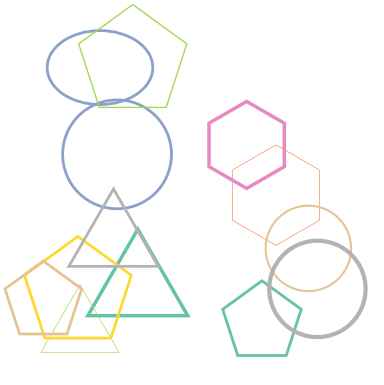[{"shape": "triangle", "thickness": 2.5, "radius": 0.75, "center": [0.358, 0.255]}, {"shape": "pentagon", "thickness": 2, "radius": 0.54, "center": [0.68, 0.163]}, {"shape": "hexagon", "thickness": 0.5, "radius": 0.65, "center": [0.717, 0.493]}, {"shape": "oval", "thickness": 2, "radius": 0.69, "center": [0.26, 0.824]}, {"shape": "circle", "thickness": 2, "radius": 0.71, "center": [0.304, 0.599]}, {"shape": "hexagon", "thickness": 2.5, "radius": 0.56, "center": [0.641, 0.624]}, {"shape": "triangle", "thickness": 0.5, "radius": 0.59, "center": [0.208, 0.144]}, {"shape": "pentagon", "thickness": 1, "radius": 0.74, "center": [0.345, 0.84]}, {"shape": "pentagon", "thickness": 2, "radius": 0.73, "center": [0.202, 0.24]}, {"shape": "circle", "thickness": 1.5, "radius": 0.55, "center": [0.801, 0.355]}, {"shape": "pentagon", "thickness": 2, "radius": 0.52, "center": [0.112, 0.217]}, {"shape": "triangle", "thickness": 2, "radius": 0.67, "center": [0.295, 0.375]}, {"shape": "circle", "thickness": 3, "radius": 0.63, "center": [0.824, 0.25]}]